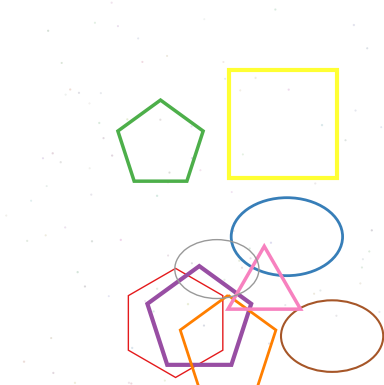[{"shape": "hexagon", "thickness": 1, "radius": 0.71, "center": [0.456, 0.161]}, {"shape": "oval", "thickness": 2, "radius": 0.72, "center": [0.745, 0.385]}, {"shape": "pentagon", "thickness": 2.5, "radius": 0.58, "center": [0.417, 0.624]}, {"shape": "pentagon", "thickness": 3, "radius": 0.71, "center": [0.518, 0.167]}, {"shape": "pentagon", "thickness": 2, "radius": 0.65, "center": [0.592, 0.102]}, {"shape": "square", "thickness": 3, "radius": 0.7, "center": [0.735, 0.678]}, {"shape": "oval", "thickness": 1.5, "radius": 0.66, "center": [0.863, 0.127]}, {"shape": "triangle", "thickness": 2.5, "radius": 0.54, "center": [0.686, 0.251]}, {"shape": "oval", "thickness": 1, "radius": 0.55, "center": [0.563, 0.301]}]